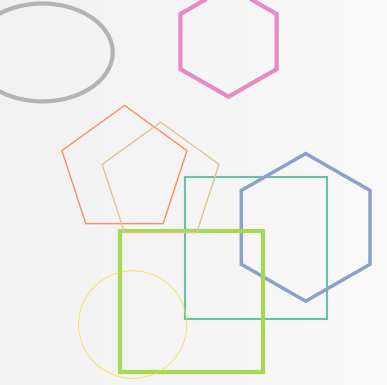[{"shape": "square", "thickness": 1.5, "radius": 0.92, "center": [0.661, 0.356]}, {"shape": "pentagon", "thickness": 1, "radius": 0.85, "center": [0.321, 0.556]}, {"shape": "hexagon", "thickness": 2.5, "radius": 0.96, "center": [0.789, 0.409]}, {"shape": "hexagon", "thickness": 3, "radius": 0.72, "center": [0.59, 0.892]}, {"shape": "square", "thickness": 3, "radius": 0.92, "center": [0.495, 0.217]}, {"shape": "circle", "thickness": 0.5, "radius": 0.7, "center": [0.343, 0.157]}, {"shape": "pentagon", "thickness": 1, "radius": 0.79, "center": [0.414, 0.524]}, {"shape": "oval", "thickness": 3, "radius": 0.91, "center": [0.109, 0.864]}]